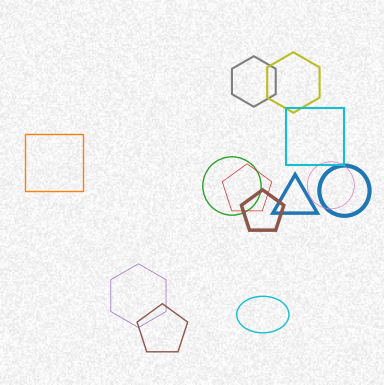[{"shape": "circle", "thickness": 3, "radius": 0.33, "center": [0.895, 0.505]}, {"shape": "triangle", "thickness": 2.5, "radius": 0.33, "center": [0.767, 0.48]}, {"shape": "square", "thickness": 1, "radius": 0.37, "center": [0.14, 0.577]}, {"shape": "circle", "thickness": 1, "radius": 0.38, "center": [0.602, 0.517]}, {"shape": "pentagon", "thickness": 0.5, "radius": 0.34, "center": [0.642, 0.507]}, {"shape": "hexagon", "thickness": 0.5, "radius": 0.41, "center": [0.36, 0.232]}, {"shape": "pentagon", "thickness": 2.5, "radius": 0.29, "center": [0.682, 0.449]}, {"shape": "pentagon", "thickness": 1, "radius": 0.35, "center": [0.422, 0.142]}, {"shape": "circle", "thickness": 0.5, "radius": 0.31, "center": [0.859, 0.519]}, {"shape": "hexagon", "thickness": 1.5, "radius": 0.33, "center": [0.659, 0.788]}, {"shape": "hexagon", "thickness": 1.5, "radius": 0.39, "center": [0.762, 0.786]}, {"shape": "square", "thickness": 1.5, "radius": 0.37, "center": [0.819, 0.645]}, {"shape": "oval", "thickness": 1, "radius": 0.34, "center": [0.683, 0.183]}]